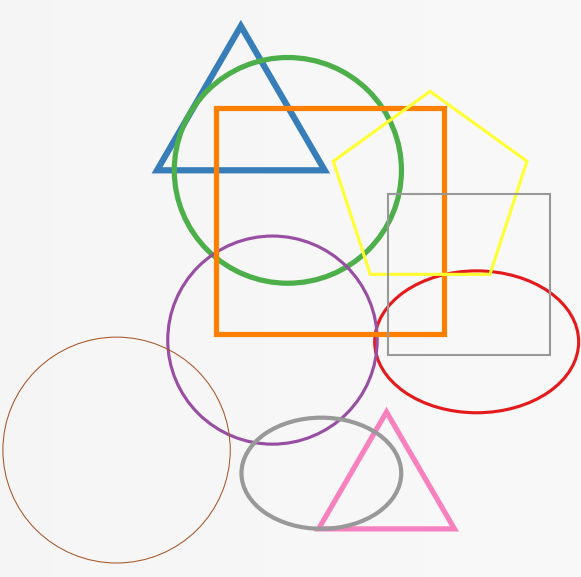[{"shape": "oval", "thickness": 1.5, "radius": 0.88, "center": [0.82, 0.407]}, {"shape": "triangle", "thickness": 3, "radius": 0.83, "center": [0.414, 0.787]}, {"shape": "circle", "thickness": 2.5, "radius": 0.98, "center": [0.495, 0.704]}, {"shape": "circle", "thickness": 1.5, "radius": 0.9, "center": [0.469, 0.41]}, {"shape": "square", "thickness": 2.5, "radius": 0.98, "center": [0.568, 0.616]}, {"shape": "pentagon", "thickness": 1.5, "radius": 0.88, "center": [0.74, 0.666]}, {"shape": "circle", "thickness": 0.5, "radius": 0.98, "center": [0.201, 0.22]}, {"shape": "triangle", "thickness": 2.5, "radius": 0.67, "center": [0.665, 0.151]}, {"shape": "oval", "thickness": 2, "radius": 0.69, "center": [0.553, 0.18]}, {"shape": "square", "thickness": 1, "radius": 0.69, "center": [0.807, 0.524]}]